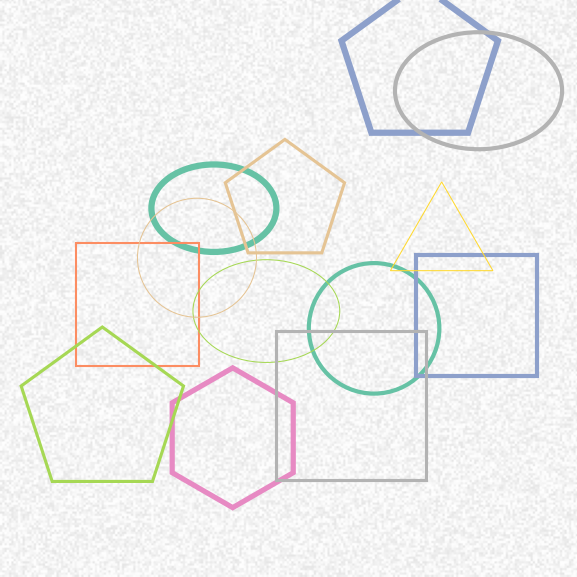[{"shape": "circle", "thickness": 2, "radius": 0.57, "center": [0.648, 0.431]}, {"shape": "oval", "thickness": 3, "radius": 0.54, "center": [0.37, 0.639]}, {"shape": "square", "thickness": 1, "radius": 0.53, "center": [0.238, 0.472]}, {"shape": "square", "thickness": 2, "radius": 0.52, "center": [0.825, 0.452]}, {"shape": "pentagon", "thickness": 3, "radius": 0.71, "center": [0.727, 0.885]}, {"shape": "hexagon", "thickness": 2.5, "radius": 0.61, "center": [0.403, 0.241]}, {"shape": "pentagon", "thickness": 1.5, "radius": 0.74, "center": [0.177, 0.285]}, {"shape": "oval", "thickness": 0.5, "radius": 0.64, "center": [0.461, 0.46]}, {"shape": "triangle", "thickness": 0.5, "radius": 0.51, "center": [0.765, 0.582]}, {"shape": "pentagon", "thickness": 1.5, "radius": 0.54, "center": [0.493, 0.649]}, {"shape": "circle", "thickness": 0.5, "radius": 0.52, "center": [0.341, 0.553]}, {"shape": "oval", "thickness": 2, "radius": 0.72, "center": [0.829, 0.842]}, {"shape": "square", "thickness": 1.5, "radius": 0.65, "center": [0.608, 0.297]}]